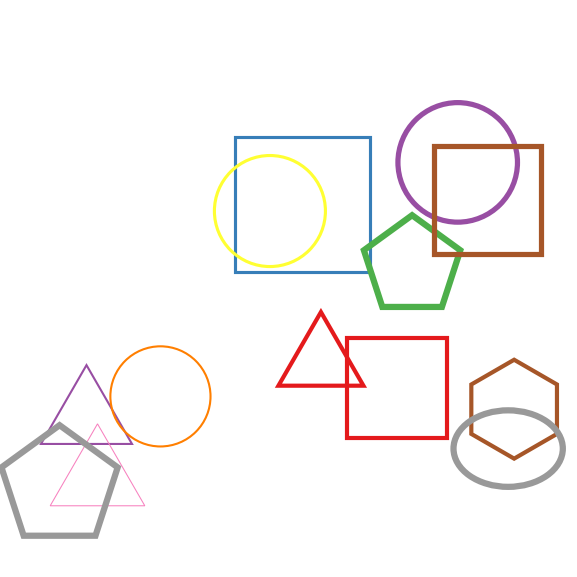[{"shape": "square", "thickness": 2, "radius": 0.43, "center": [0.687, 0.328]}, {"shape": "triangle", "thickness": 2, "radius": 0.42, "center": [0.556, 0.374]}, {"shape": "square", "thickness": 1.5, "radius": 0.58, "center": [0.524, 0.645]}, {"shape": "pentagon", "thickness": 3, "radius": 0.44, "center": [0.714, 0.539]}, {"shape": "triangle", "thickness": 1, "radius": 0.45, "center": [0.15, 0.276]}, {"shape": "circle", "thickness": 2.5, "radius": 0.52, "center": [0.793, 0.718]}, {"shape": "circle", "thickness": 1, "radius": 0.43, "center": [0.278, 0.313]}, {"shape": "circle", "thickness": 1.5, "radius": 0.48, "center": [0.467, 0.634]}, {"shape": "hexagon", "thickness": 2, "radius": 0.43, "center": [0.89, 0.291]}, {"shape": "square", "thickness": 2.5, "radius": 0.47, "center": [0.844, 0.653]}, {"shape": "triangle", "thickness": 0.5, "radius": 0.47, "center": [0.169, 0.171]}, {"shape": "pentagon", "thickness": 3, "radius": 0.53, "center": [0.103, 0.157]}, {"shape": "oval", "thickness": 3, "radius": 0.47, "center": [0.88, 0.222]}]